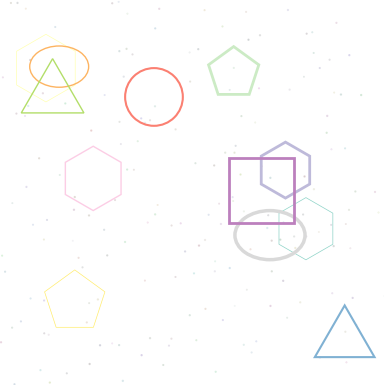[{"shape": "hexagon", "thickness": 0.5, "radius": 0.4, "center": [0.795, 0.406]}, {"shape": "hexagon", "thickness": 0.5, "radius": 0.44, "center": [0.119, 0.823]}, {"shape": "hexagon", "thickness": 2, "radius": 0.36, "center": [0.741, 0.558]}, {"shape": "circle", "thickness": 1.5, "radius": 0.37, "center": [0.4, 0.748]}, {"shape": "triangle", "thickness": 1.5, "radius": 0.45, "center": [0.895, 0.117]}, {"shape": "oval", "thickness": 1, "radius": 0.38, "center": [0.154, 0.827]}, {"shape": "triangle", "thickness": 1, "radius": 0.47, "center": [0.137, 0.754]}, {"shape": "hexagon", "thickness": 1, "radius": 0.42, "center": [0.242, 0.537]}, {"shape": "oval", "thickness": 2.5, "radius": 0.46, "center": [0.701, 0.389]}, {"shape": "square", "thickness": 2, "radius": 0.42, "center": [0.678, 0.505]}, {"shape": "pentagon", "thickness": 2, "radius": 0.34, "center": [0.607, 0.81]}, {"shape": "pentagon", "thickness": 0.5, "radius": 0.41, "center": [0.194, 0.217]}]